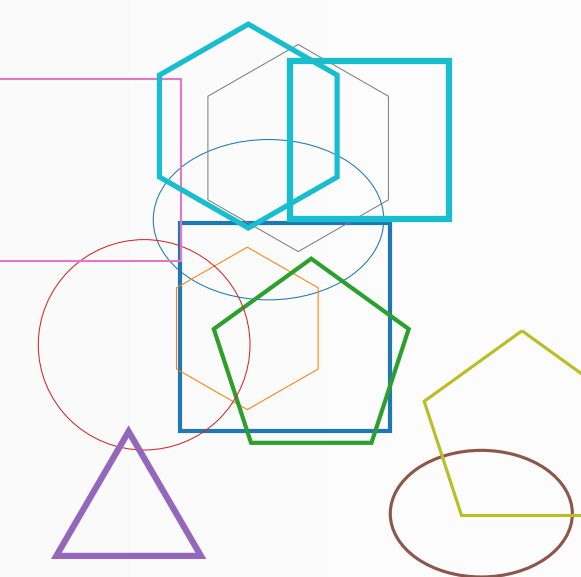[{"shape": "oval", "thickness": 0.5, "radius": 0.99, "center": [0.462, 0.619]}, {"shape": "square", "thickness": 2, "radius": 0.9, "center": [0.49, 0.433]}, {"shape": "hexagon", "thickness": 0.5, "radius": 0.7, "center": [0.425, 0.43]}, {"shape": "pentagon", "thickness": 2, "radius": 0.88, "center": [0.535, 0.375]}, {"shape": "circle", "thickness": 0.5, "radius": 0.91, "center": [0.248, 0.402]}, {"shape": "triangle", "thickness": 3, "radius": 0.72, "center": [0.221, 0.108]}, {"shape": "oval", "thickness": 1.5, "radius": 0.78, "center": [0.828, 0.11]}, {"shape": "square", "thickness": 1, "radius": 0.79, "center": [0.154, 0.704]}, {"shape": "hexagon", "thickness": 0.5, "radius": 0.9, "center": [0.513, 0.743]}, {"shape": "pentagon", "thickness": 1.5, "radius": 0.88, "center": [0.898, 0.25]}, {"shape": "hexagon", "thickness": 2.5, "radius": 0.88, "center": [0.427, 0.781]}, {"shape": "square", "thickness": 3, "radius": 0.68, "center": [0.636, 0.756]}]